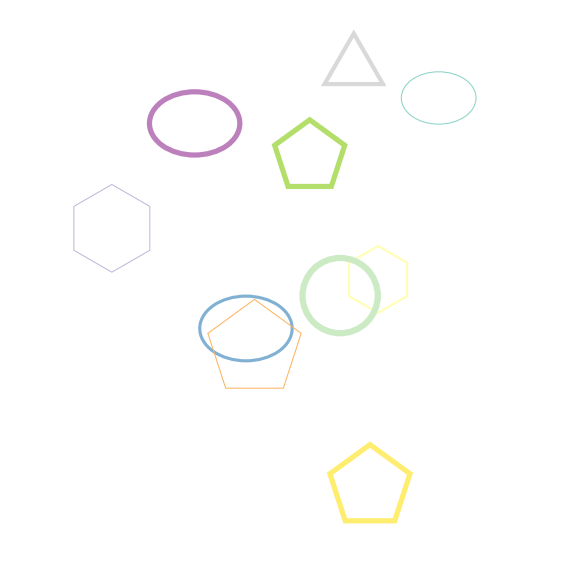[{"shape": "oval", "thickness": 0.5, "radius": 0.32, "center": [0.76, 0.829]}, {"shape": "hexagon", "thickness": 1, "radius": 0.29, "center": [0.655, 0.515]}, {"shape": "hexagon", "thickness": 0.5, "radius": 0.38, "center": [0.194, 0.604]}, {"shape": "oval", "thickness": 1.5, "radius": 0.4, "center": [0.426, 0.43]}, {"shape": "pentagon", "thickness": 0.5, "radius": 0.42, "center": [0.441, 0.396]}, {"shape": "pentagon", "thickness": 2.5, "radius": 0.32, "center": [0.536, 0.728]}, {"shape": "triangle", "thickness": 2, "radius": 0.29, "center": [0.613, 0.883]}, {"shape": "oval", "thickness": 2.5, "radius": 0.39, "center": [0.337, 0.785]}, {"shape": "circle", "thickness": 3, "radius": 0.33, "center": [0.589, 0.487]}, {"shape": "pentagon", "thickness": 2.5, "radius": 0.36, "center": [0.641, 0.156]}]